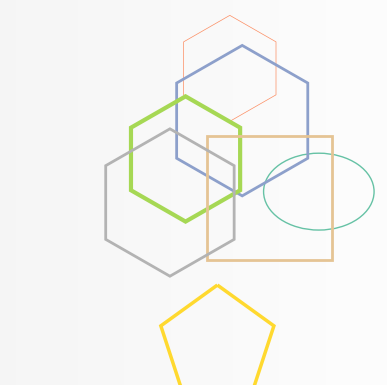[{"shape": "oval", "thickness": 1, "radius": 0.71, "center": [0.823, 0.502]}, {"shape": "hexagon", "thickness": 0.5, "radius": 0.69, "center": [0.593, 0.822]}, {"shape": "hexagon", "thickness": 2, "radius": 0.98, "center": [0.625, 0.687]}, {"shape": "hexagon", "thickness": 3, "radius": 0.81, "center": [0.479, 0.587]}, {"shape": "pentagon", "thickness": 2.5, "radius": 0.77, "center": [0.561, 0.106]}, {"shape": "square", "thickness": 2, "radius": 0.81, "center": [0.695, 0.485]}, {"shape": "hexagon", "thickness": 2, "radius": 0.96, "center": [0.439, 0.474]}]